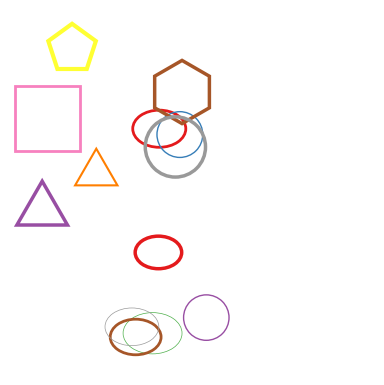[{"shape": "oval", "thickness": 2.5, "radius": 0.3, "center": [0.411, 0.344]}, {"shape": "oval", "thickness": 2, "radius": 0.34, "center": [0.414, 0.666]}, {"shape": "circle", "thickness": 1, "radius": 0.3, "center": [0.467, 0.651]}, {"shape": "oval", "thickness": 0.5, "radius": 0.38, "center": [0.396, 0.134]}, {"shape": "triangle", "thickness": 2.5, "radius": 0.38, "center": [0.11, 0.453]}, {"shape": "circle", "thickness": 1, "radius": 0.3, "center": [0.536, 0.175]}, {"shape": "triangle", "thickness": 1.5, "radius": 0.32, "center": [0.25, 0.55]}, {"shape": "pentagon", "thickness": 3, "radius": 0.32, "center": [0.187, 0.873]}, {"shape": "oval", "thickness": 2, "radius": 0.33, "center": [0.352, 0.125]}, {"shape": "hexagon", "thickness": 2.5, "radius": 0.41, "center": [0.473, 0.761]}, {"shape": "square", "thickness": 2, "radius": 0.42, "center": [0.124, 0.693]}, {"shape": "circle", "thickness": 2.5, "radius": 0.39, "center": [0.456, 0.618]}, {"shape": "oval", "thickness": 0.5, "radius": 0.35, "center": [0.343, 0.151]}]